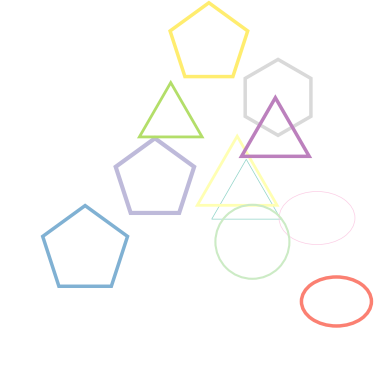[{"shape": "triangle", "thickness": 0.5, "radius": 0.52, "center": [0.64, 0.483]}, {"shape": "triangle", "thickness": 2, "radius": 0.6, "center": [0.616, 0.527]}, {"shape": "pentagon", "thickness": 3, "radius": 0.54, "center": [0.402, 0.534]}, {"shape": "oval", "thickness": 2.5, "radius": 0.45, "center": [0.874, 0.217]}, {"shape": "pentagon", "thickness": 2.5, "radius": 0.58, "center": [0.221, 0.35]}, {"shape": "triangle", "thickness": 2, "radius": 0.47, "center": [0.443, 0.691]}, {"shape": "oval", "thickness": 0.5, "radius": 0.49, "center": [0.823, 0.434]}, {"shape": "hexagon", "thickness": 2.5, "radius": 0.49, "center": [0.722, 0.747]}, {"shape": "triangle", "thickness": 2.5, "radius": 0.51, "center": [0.715, 0.645]}, {"shape": "circle", "thickness": 1.5, "radius": 0.48, "center": [0.656, 0.372]}, {"shape": "pentagon", "thickness": 2.5, "radius": 0.53, "center": [0.543, 0.887]}]